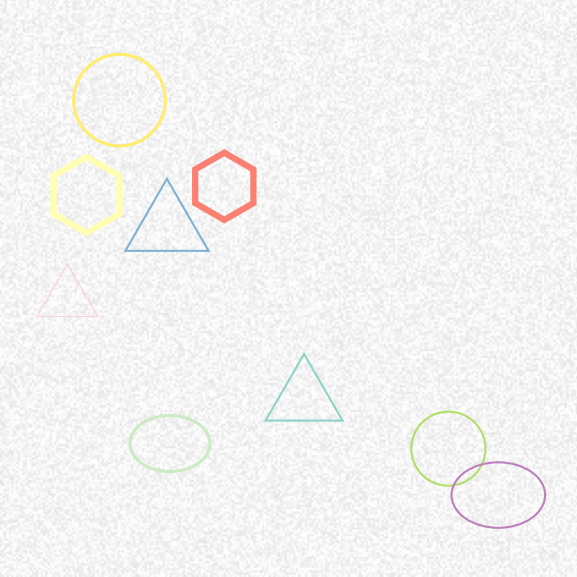[{"shape": "triangle", "thickness": 1, "radius": 0.38, "center": [0.526, 0.309]}, {"shape": "hexagon", "thickness": 3, "radius": 0.33, "center": [0.15, 0.662]}, {"shape": "hexagon", "thickness": 3, "radius": 0.29, "center": [0.388, 0.677]}, {"shape": "triangle", "thickness": 1, "radius": 0.42, "center": [0.289, 0.606]}, {"shape": "circle", "thickness": 1, "radius": 0.32, "center": [0.776, 0.222]}, {"shape": "triangle", "thickness": 0.5, "radius": 0.3, "center": [0.117, 0.481]}, {"shape": "oval", "thickness": 1, "radius": 0.41, "center": [0.863, 0.142]}, {"shape": "oval", "thickness": 1.5, "radius": 0.35, "center": [0.294, 0.231]}, {"shape": "circle", "thickness": 1.5, "radius": 0.4, "center": [0.207, 0.826]}]